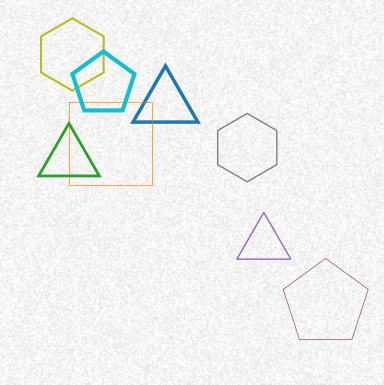[{"shape": "triangle", "thickness": 2.5, "radius": 0.49, "center": [0.43, 0.732]}, {"shape": "square", "thickness": 0.5, "radius": 0.54, "center": [0.288, 0.628]}, {"shape": "triangle", "thickness": 2, "radius": 0.45, "center": [0.179, 0.589]}, {"shape": "triangle", "thickness": 1, "radius": 0.4, "center": [0.685, 0.367]}, {"shape": "pentagon", "thickness": 0.5, "radius": 0.58, "center": [0.846, 0.213]}, {"shape": "hexagon", "thickness": 1, "radius": 0.44, "center": [0.642, 0.617]}, {"shape": "hexagon", "thickness": 1.5, "radius": 0.47, "center": [0.188, 0.859]}, {"shape": "pentagon", "thickness": 3, "radius": 0.42, "center": [0.269, 0.782]}]